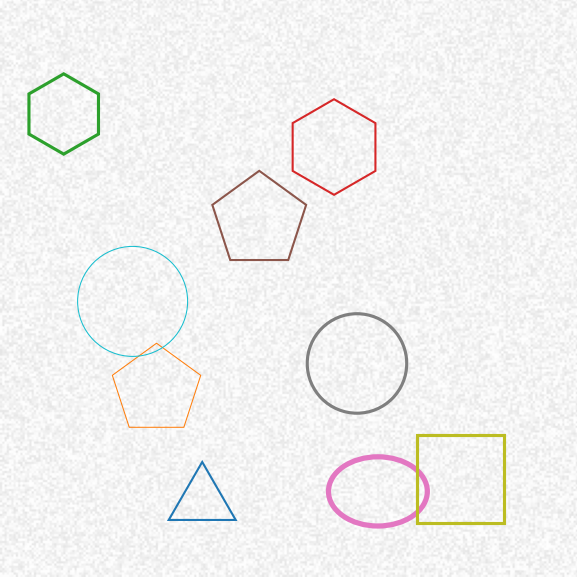[{"shape": "triangle", "thickness": 1, "radius": 0.33, "center": [0.35, 0.132]}, {"shape": "pentagon", "thickness": 0.5, "radius": 0.4, "center": [0.271, 0.324]}, {"shape": "hexagon", "thickness": 1.5, "radius": 0.35, "center": [0.11, 0.802]}, {"shape": "hexagon", "thickness": 1, "radius": 0.41, "center": [0.578, 0.745]}, {"shape": "pentagon", "thickness": 1, "radius": 0.43, "center": [0.449, 0.618]}, {"shape": "oval", "thickness": 2.5, "radius": 0.43, "center": [0.654, 0.148]}, {"shape": "circle", "thickness": 1.5, "radius": 0.43, "center": [0.618, 0.37]}, {"shape": "square", "thickness": 1.5, "radius": 0.38, "center": [0.798, 0.17]}, {"shape": "circle", "thickness": 0.5, "radius": 0.48, "center": [0.23, 0.477]}]